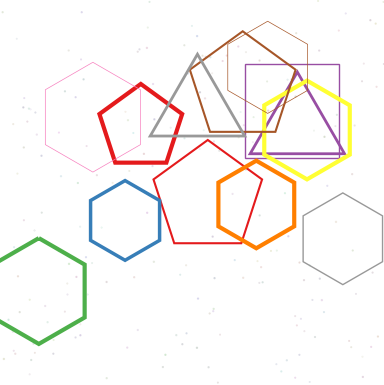[{"shape": "pentagon", "thickness": 1.5, "radius": 0.74, "center": [0.54, 0.488]}, {"shape": "pentagon", "thickness": 3, "radius": 0.56, "center": [0.366, 0.669]}, {"shape": "hexagon", "thickness": 2.5, "radius": 0.52, "center": [0.325, 0.427]}, {"shape": "hexagon", "thickness": 3, "radius": 0.69, "center": [0.101, 0.244]}, {"shape": "square", "thickness": 1, "radius": 0.61, "center": [0.758, 0.712]}, {"shape": "triangle", "thickness": 2, "radius": 0.71, "center": [0.772, 0.671]}, {"shape": "hexagon", "thickness": 3, "radius": 0.57, "center": [0.666, 0.469]}, {"shape": "hexagon", "thickness": 3, "radius": 0.64, "center": [0.797, 0.662]}, {"shape": "hexagon", "thickness": 0.5, "radius": 0.6, "center": [0.695, 0.825]}, {"shape": "pentagon", "thickness": 1.5, "radius": 0.72, "center": [0.63, 0.774]}, {"shape": "hexagon", "thickness": 0.5, "radius": 0.71, "center": [0.241, 0.696]}, {"shape": "hexagon", "thickness": 1, "radius": 0.6, "center": [0.89, 0.38]}, {"shape": "triangle", "thickness": 2, "radius": 0.71, "center": [0.513, 0.718]}]